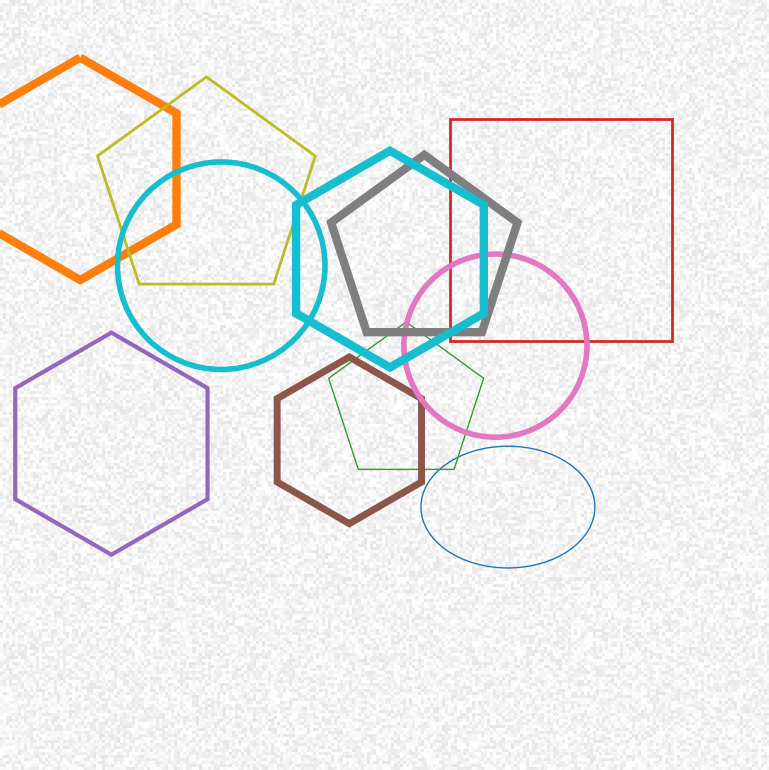[{"shape": "oval", "thickness": 0.5, "radius": 0.56, "center": [0.66, 0.341]}, {"shape": "hexagon", "thickness": 3, "radius": 0.72, "center": [0.104, 0.781]}, {"shape": "pentagon", "thickness": 0.5, "radius": 0.53, "center": [0.527, 0.476]}, {"shape": "square", "thickness": 1, "radius": 0.72, "center": [0.729, 0.701]}, {"shape": "hexagon", "thickness": 1.5, "radius": 0.72, "center": [0.145, 0.424]}, {"shape": "hexagon", "thickness": 2.5, "radius": 0.54, "center": [0.454, 0.428]}, {"shape": "circle", "thickness": 2, "radius": 0.59, "center": [0.643, 0.551]}, {"shape": "pentagon", "thickness": 3, "radius": 0.64, "center": [0.551, 0.672]}, {"shape": "pentagon", "thickness": 1, "radius": 0.74, "center": [0.268, 0.751]}, {"shape": "circle", "thickness": 2, "radius": 0.67, "center": [0.287, 0.655]}, {"shape": "hexagon", "thickness": 3, "radius": 0.7, "center": [0.506, 0.663]}]